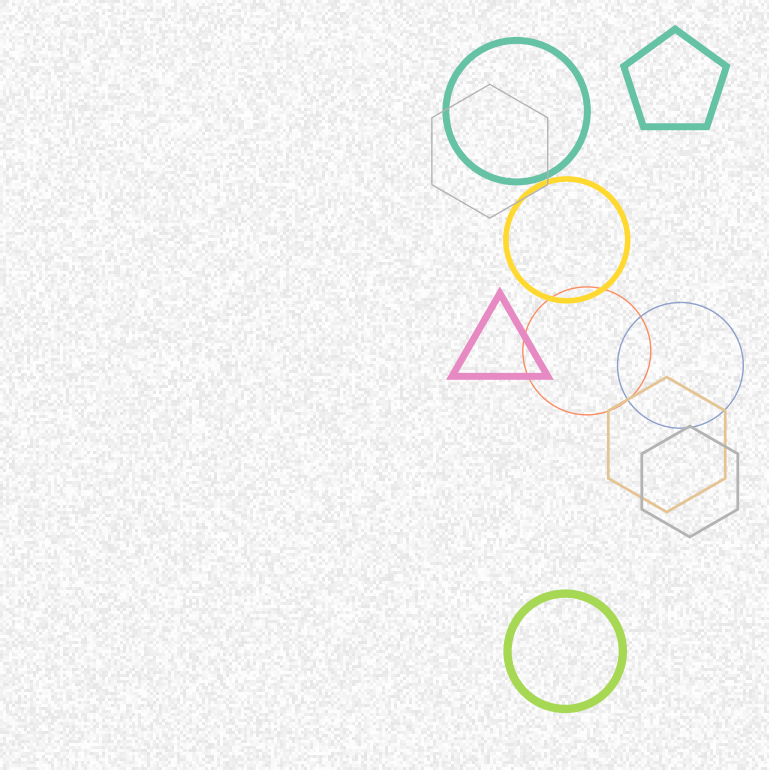[{"shape": "pentagon", "thickness": 2.5, "radius": 0.35, "center": [0.877, 0.892]}, {"shape": "circle", "thickness": 2.5, "radius": 0.46, "center": [0.671, 0.856]}, {"shape": "circle", "thickness": 0.5, "radius": 0.42, "center": [0.762, 0.544]}, {"shape": "circle", "thickness": 0.5, "radius": 0.41, "center": [0.884, 0.526]}, {"shape": "triangle", "thickness": 2.5, "radius": 0.36, "center": [0.649, 0.547]}, {"shape": "circle", "thickness": 3, "radius": 0.37, "center": [0.734, 0.154]}, {"shape": "circle", "thickness": 2, "radius": 0.4, "center": [0.736, 0.688]}, {"shape": "hexagon", "thickness": 1, "radius": 0.44, "center": [0.866, 0.423]}, {"shape": "hexagon", "thickness": 0.5, "radius": 0.43, "center": [0.636, 0.804]}, {"shape": "hexagon", "thickness": 1, "radius": 0.36, "center": [0.896, 0.375]}]